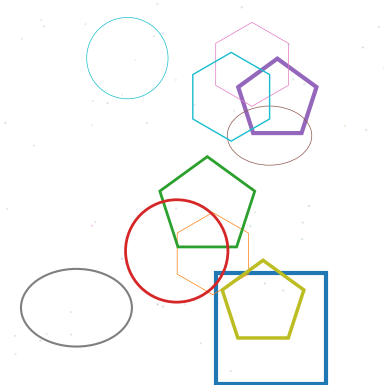[{"shape": "square", "thickness": 3, "radius": 0.72, "center": [0.704, 0.148]}, {"shape": "hexagon", "thickness": 0.5, "radius": 0.53, "center": [0.553, 0.341]}, {"shape": "pentagon", "thickness": 2, "radius": 0.65, "center": [0.538, 0.464]}, {"shape": "circle", "thickness": 2, "radius": 0.66, "center": [0.459, 0.348]}, {"shape": "pentagon", "thickness": 3, "radius": 0.53, "center": [0.72, 0.741]}, {"shape": "oval", "thickness": 0.5, "radius": 0.55, "center": [0.7, 0.648]}, {"shape": "hexagon", "thickness": 0.5, "radius": 0.55, "center": [0.655, 0.833]}, {"shape": "oval", "thickness": 1.5, "radius": 0.72, "center": [0.199, 0.201]}, {"shape": "pentagon", "thickness": 2.5, "radius": 0.56, "center": [0.683, 0.212]}, {"shape": "circle", "thickness": 0.5, "radius": 0.53, "center": [0.331, 0.849]}, {"shape": "hexagon", "thickness": 1, "radius": 0.58, "center": [0.601, 0.749]}]